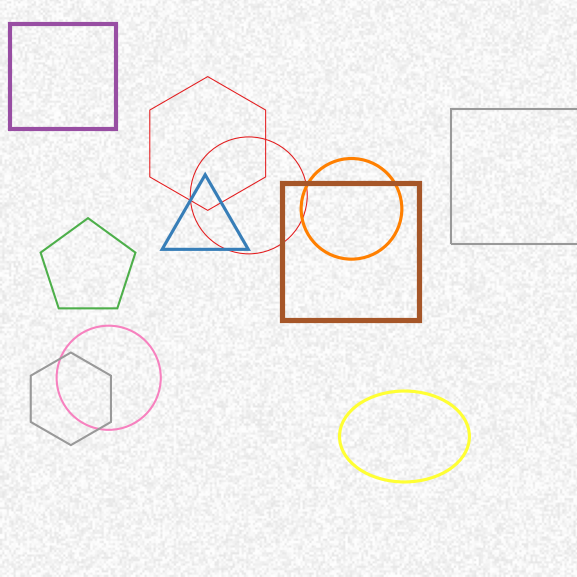[{"shape": "hexagon", "thickness": 0.5, "radius": 0.58, "center": [0.36, 0.751]}, {"shape": "circle", "thickness": 0.5, "radius": 0.51, "center": [0.431, 0.661]}, {"shape": "triangle", "thickness": 1.5, "radius": 0.43, "center": [0.355, 0.61]}, {"shape": "pentagon", "thickness": 1, "radius": 0.43, "center": [0.152, 0.535]}, {"shape": "square", "thickness": 2, "radius": 0.46, "center": [0.109, 0.867]}, {"shape": "circle", "thickness": 1.5, "radius": 0.44, "center": [0.609, 0.638]}, {"shape": "oval", "thickness": 1.5, "radius": 0.56, "center": [0.7, 0.243]}, {"shape": "square", "thickness": 2.5, "radius": 0.59, "center": [0.607, 0.563]}, {"shape": "circle", "thickness": 1, "radius": 0.45, "center": [0.188, 0.345]}, {"shape": "square", "thickness": 1, "radius": 0.58, "center": [0.898, 0.694]}, {"shape": "hexagon", "thickness": 1, "radius": 0.4, "center": [0.123, 0.309]}]